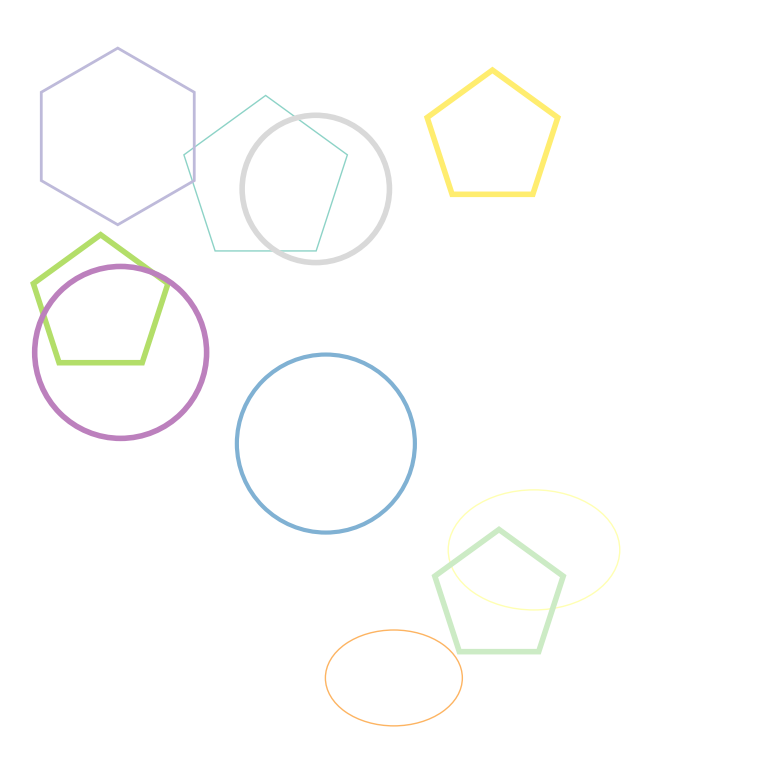[{"shape": "pentagon", "thickness": 0.5, "radius": 0.56, "center": [0.345, 0.764]}, {"shape": "oval", "thickness": 0.5, "radius": 0.56, "center": [0.693, 0.286]}, {"shape": "hexagon", "thickness": 1, "radius": 0.57, "center": [0.153, 0.823]}, {"shape": "circle", "thickness": 1.5, "radius": 0.58, "center": [0.423, 0.424]}, {"shape": "oval", "thickness": 0.5, "radius": 0.44, "center": [0.512, 0.12]}, {"shape": "pentagon", "thickness": 2, "radius": 0.46, "center": [0.131, 0.603]}, {"shape": "circle", "thickness": 2, "radius": 0.48, "center": [0.41, 0.755]}, {"shape": "circle", "thickness": 2, "radius": 0.56, "center": [0.157, 0.542]}, {"shape": "pentagon", "thickness": 2, "radius": 0.44, "center": [0.648, 0.225]}, {"shape": "pentagon", "thickness": 2, "radius": 0.45, "center": [0.64, 0.82]}]